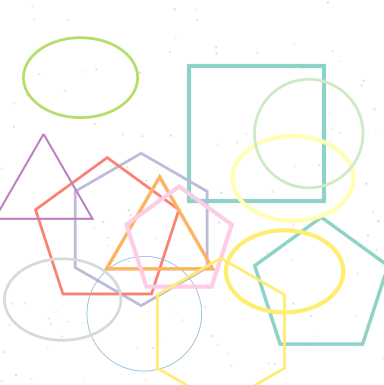[{"shape": "square", "thickness": 3, "radius": 0.88, "center": [0.666, 0.654]}, {"shape": "pentagon", "thickness": 2.5, "radius": 0.91, "center": [0.835, 0.253]}, {"shape": "oval", "thickness": 3, "radius": 0.79, "center": [0.761, 0.536]}, {"shape": "hexagon", "thickness": 2, "radius": 0.99, "center": [0.367, 0.404]}, {"shape": "pentagon", "thickness": 2, "radius": 0.98, "center": [0.279, 0.395]}, {"shape": "circle", "thickness": 0.5, "radius": 0.74, "center": [0.375, 0.185]}, {"shape": "triangle", "thickness": 2.5, "radius": 0.8, "center": [0.415, 0.381]}, {"shape": "oval", "thickness": 2, "radius": 0.74, "center": [0.209, 0.798]}, {"shape": "pentagon", "thickness": 3, "radius": 0.72, "center": [0.465, 0.372]}, {"shape": "oval", "thickness": 2, "radius": 0.76, "center": [0.163, 0.222]}, {"shape": "triangle", "thickness": 1.5, "radius": 0.73, "center": [0.113, 0.505]}, {"shape": "circle", "thickness": 2, "radius": 0.7, "center": [0.802, 0.653]}, {"shape": "oval", "thickness": 3, "radius": 0.76, "center": [0.739, 0.295]}, {"shape": "hexagon", "thickness": 2, "radius": 0.95, "center": [0.574, 0.139]}]